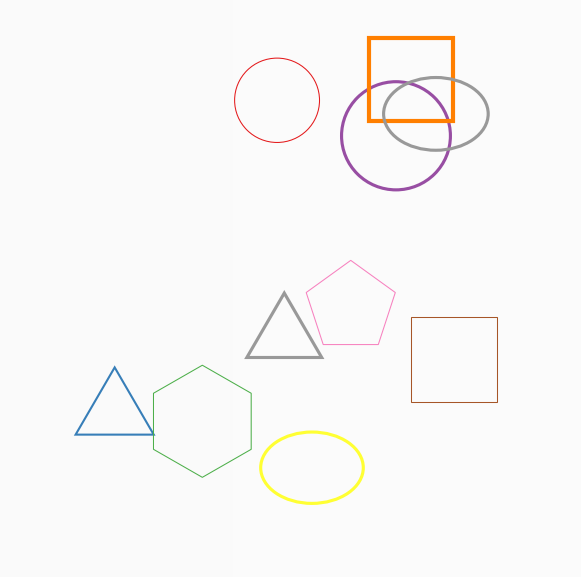[{"shape": "circle", "thickness": 0.5, "radius": 0.37, "center": [0.477, 0.825]}, {"shape": "triangle", "thickness": 1, "radius": 0.39, "center": [0.197, 0.285]}, {"shape": "hexagon", "thickness": 0.5, "radius": 0.49, "center": [0.348, 0.27]}, {"shape": "circle", "thickness": 1.5, "radius": 0.47, "center": [0.681, 0.764]}, {"shape": "square", "thickness": 2, "radius": 0.36, "center": [0.707, 0.861]}, {"shape": "oval", "thickness": 1.5, "radius": 0.44, "center": [0.537, 0.189]}, {"shape": "square", "thickness": 0.5, "radius": 0.37, "center": [0.781, 0.377]}, {"shape": "pentagon", "thickness": 0.5, "radius": 0.4, "center": [0.603, 0.468]}, {"shape": "triangle", "thickness": 1.5, "radius": 0.37, "center": [0.489, 0.417]}, {"shape": "oval", "thickness": 1.5, "radius": 0.45, "center": [0.75, 0.802]}]